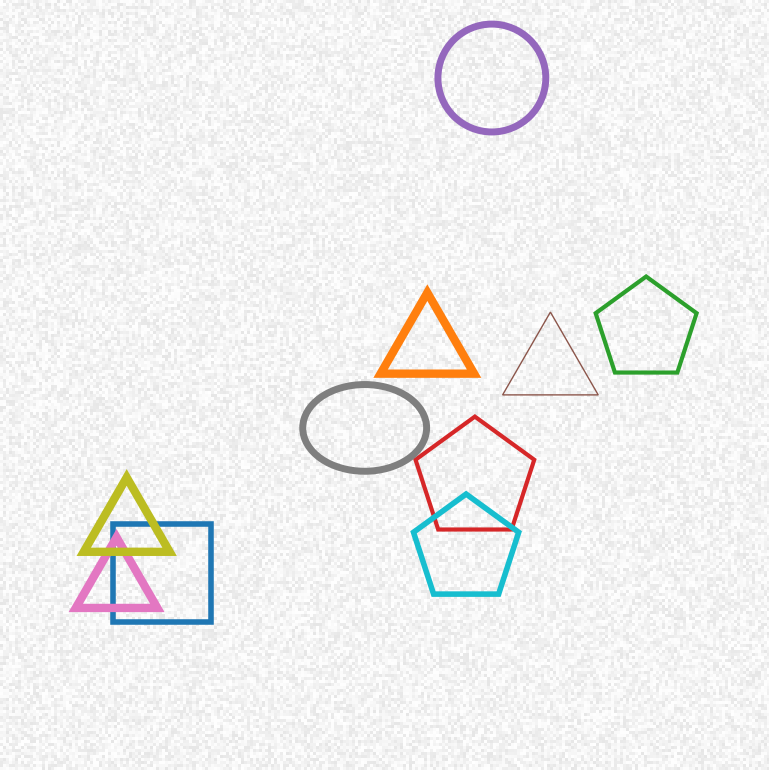[{"shape": "square", "thickness": 2, "radius": 0.32, "center": [0.21, 0.256]}, {"shape": "triangle", "thickness": 3, "radius": 0.35, "center": [0.555, 0.55]}, {"shape": "pentagon", "thickness": 1.5, "radius": 0.34, "center": [0.839, 0.572]}, {"shape": "pentagon", "thickness": 1.5, "radius": 0.41, "center": [0.617, 0.378]}, {"shape": "circle", "thickness": 2.5, "radius": 0.35, "center": [0.639, 0.899]}, {"shape": "triangle", "thickness": 0.5, "radius": 0.36, "center": [0.715, 0.523]}, {"shape": "triangle", "thickness": 3, "radius": 0.31, "center": [0.151, 0.241]}, {"shape": "oval", "thickness": 2.5, "radius": 0.4, "center": [0.474, 0.444]}, {"shape": "triangle", "thickness": 3, "radius": 0.32, "center": [0.165, 0.316]}, {"shape": "pentagon", "thickness": 2, "radius": 0.36, "center": [0.605, 0.287]}]